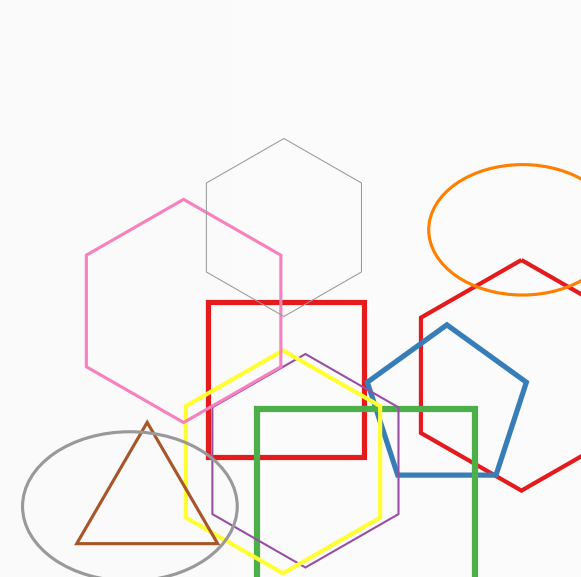[{"shape": "square", "thickness": 2.5, "radius": 0.67, "center": [0.492, 0.342]}, {"shape": "hexagon", "thickness": 2, "radius": 1.0, "center": [0.897, 0.349]}, {"shape": "pentagon", "thickness": 2.5, "radius": 0.72, "center": [0.769, 0.293]}, {"shape": "square", "thickness": 3, "radius": 0.94, "center": [0.629, 0.103]}, {"shape": "hexagon", "thickness": 1, "radius": 0.92, "center": [0.525, 0.201]}, {"shape": "oval", "thickness": 1.5, "radius": 0.81, "center": [0.899, 0.601]}, {"shape": "hexagon", "thickness": 2, "radius": 0.97, "center": [0.487, 0.199]}, {"shape": "triangle", "thickness": 1.5, "radius": 0.7, "center": [0.253, 0.128]}, {"shape": "hexagon", "thickness": 1.5, "radius": 0.97, "center": [0.316, 0.461]}, {"shape": "hexagon", "thickness": 0.5, "radius": 0.77, "center": [0.488, 0.605]}, {"shape": "oval", "thickness": 1.5, "radius": 0.92, "center": [0.223, 0.122]}]